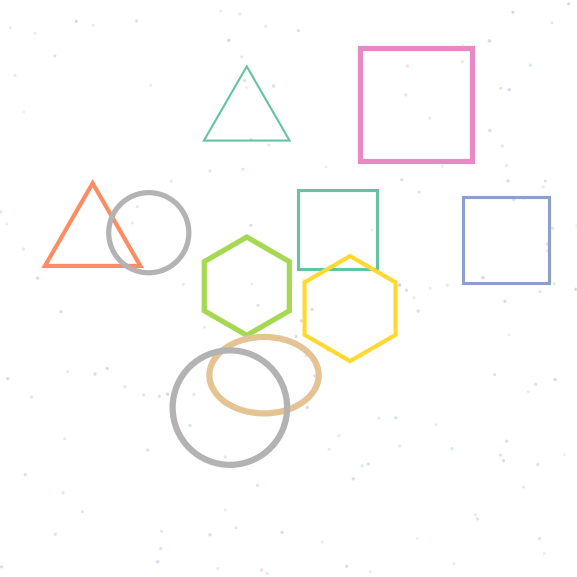[{"shape": "square", "thickness": 1.5, "radius": 0.34, "center": [0.585, 0.602]}, {"shape": "triangle", "thickness": 1, "radius": 0.43, "center": [0.427, 0.799]}, {"shape": "triangle", "thickness": 2, "radius": 0.48, "center": [0.16, 0.586]}, {"shape": "square", "thickness": 1.5, "radius": 0.37, "center": [0.876, 0.583]}, {"shape": "square", "thickness": 2.5, "radius": 0.49, "center": [0.72, 0.819]}, {"shape": "hexagon", "thickness": 2.5, "radius": 0.43, "center": [0.427, 0.504]}, {"shape": "hexagon", "thickness": 2, "radius": 0.45, "center": [0.606, 0.465]}, {"shape": "oval", "thickness": 3, "radius": 0.47, "center": [0.457, 0.349]}, {"shape": "circle", "thickness": 3, "radius": 0.5, "center": [0.398, 0.293]}, {"shape": "circle", "thickness": 2.5, "radius": 0.35, "center": [0.258, 0.596]}]